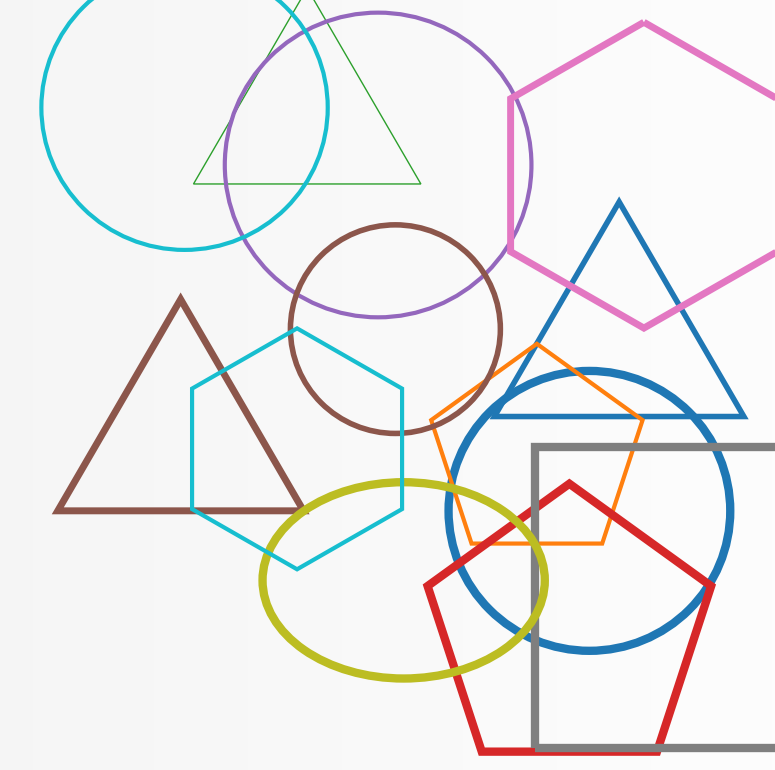[{"shape": "triangle", "thickness": 2, "radius": 0.93, "center": [0.799, 0.552]}, {"shape": "circle", "thickness": 3, "radius": 0.91, "center": [0.761, 0.337]}, {"shape": "pentagon", "thickness": 1.5, "radius": 0.72, "center": [0.693, 0.41]}, {"shape": "triangle", "thickness": 0.5, "radius": 0.85, "center": [0.396, 0.846]}, {"shape": "pentagon", "thickness": 3, "radius": 0.96, "center": [0.735, 0.179]}, {"shape": "circle", "thickness": 1.5, "radius": 0.99, "center": [0.488, 0.786]}, {"shape": "circle", "thickness": 2, "radius": 0.68, "center": [0.51, 0.573]}, {"shape": "triangle", "thickness": 2.5, "radius": 0.92, "center": [0.233, 0.428]}, {"shape": "hexagon", "thickness": 2.5, "radius": 0.99, "center": [0.831, 0.773]}, {"shape": "square", "thickness": 3, "radius": 0.97, "center": [0.885, 0.224]}, {"shape": "oval", "thickness": 3, "radius": 0.91, "center": [0.521, 0.246]}, {"shape": "circle", "thickness": 1.5, "radius": 0.92, "center": [0.238, 0.86]}, {"shape": "hexagon", "thickness": 1.5, "radius": 0.78, "center": [0.383, 0.417]}]